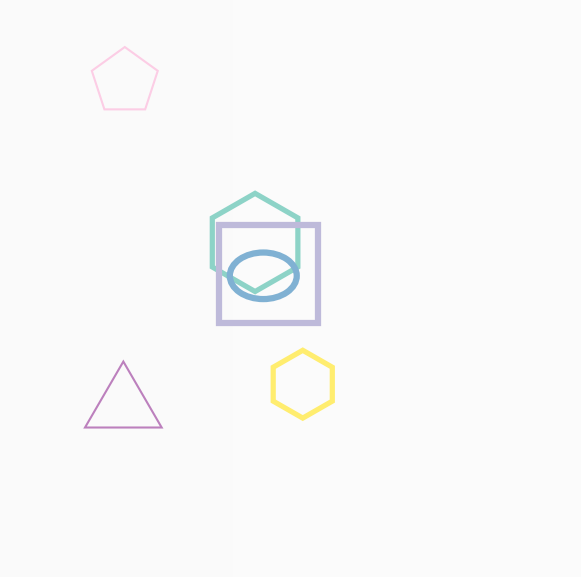[{"shape": "hexagon", "thickness": 2.5, "radius": 0.42, "center": [0.439, 0.579]}, {"shape": "square", "thickness": 3, "radius": 0.42, "center": [0.461, 0.524]}, {"shape": "oval", "thickness": 3, "radius": 0.29, "center": [0.453, 0.522]}, {"shape": "pentagon", "thickness": 1, "radius": 0.3, "center": [0.215, 0.858]}, {"shape": "triangle", "thickness": 1, "radius": 0.38, "center": [0.212, 0.297]}, {"shape": "hexagon", "thickness": 2.5, "radius": 0.29, "center": [0.521, 0.334]}]